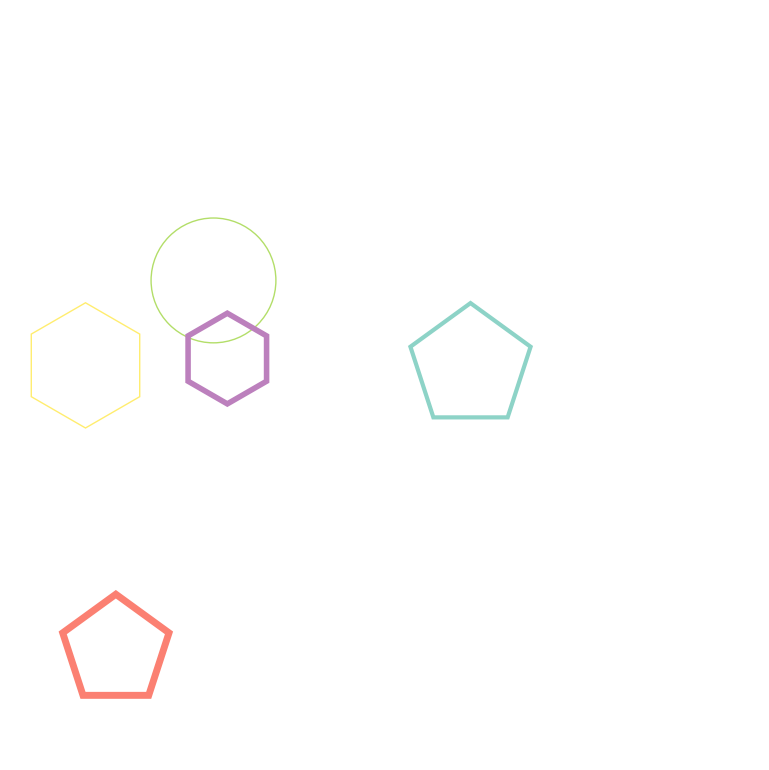[{"shape": "pentagon", "thickness": 1.5, "radius": 0.41, "center": [0.611, 0.524]}, {"shape": "pentagon", "thickness": 2.5, "radius": 0.36, "center": [0.15, 0.156]}, {"shape": "circle", "thickness": 0.5, "radius": 0.41, "center": [0.277, 0.636]}, {"shape": "hexagon", "thickness": 2, "radius": 0.29, "center": [0.295, 0.534]}, {"shape": "hexagon", "thickness": 0.5, "radius": 0.41, "center": [0.111, 0.525]}]